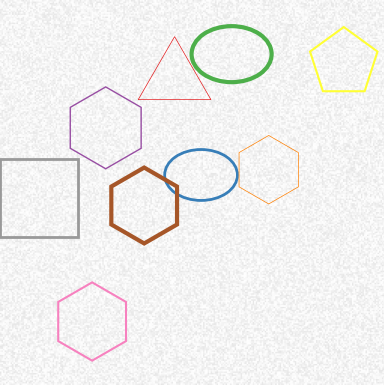[{"shape": "triangle", "thickness": 0.5, "radius": 0.55, "center": [0.453, 0.796]}, {"shape": "oval", "thickness": 2, "radius": 0.47, "center": [0.522, 0.545]}, {"shape": "oval", "thickness": 3, "radius": 0.52, "center": [0.602, 0.859]}, {"shape": "hexagon", "thickness": 1, "radius": 0.53, "center": [0.275, 0.668]}, {"shape": "hexagon", "thickness": 0.5, "radius": 0.44, "center": [0.698, 0.559]}, {"shape": "pentagon", "thickness": 1.5, "radius": 0.46, "center": [0.893, 0.838]}, {"shape": "hexagon", "thickness": 3, "radius": 0.49, "center": [0.374, 0.466]}, {"shape": "hexagon", "thickness": 1.5, "radius": 0.51, "center": [0.239, 0.165]}, {"shape": "square", "thickness": 2, "radius": 0.51, "center": [0.101, 0.486]}]